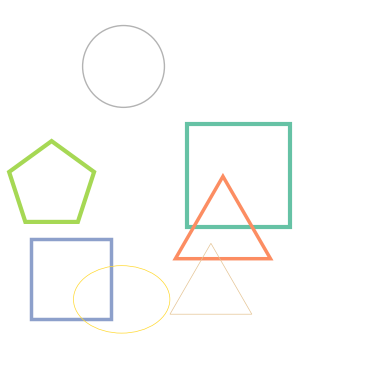[{"shape": "square", "thickness": 3, "radius": 0.67, "center": [0.619, 0.544]}, {"shape": "triangle", "thickness": 2.5, "radius": 0.71, "center": [0.579, 0.399]}, {"shape": "square", "thickness": 2.5, "radius": 0.52, "center": [0.185, 0.275]}, {"shape": "pentagon", "thickness": 3, "radius": 0.58, "center": [0.134, 0.518]}, {"shape": "oval", "thickness": 0.5, "radius": 0.63, "center": [0.316, 0.222]}, {"shape": "triangle", "thickness": 0.5, "radius": 0.61, "center": [0.548, 0.245]}, {"shape": "circle", "thickness": 1, "radius": 0.53, "center": [0.321, 0.827]}]